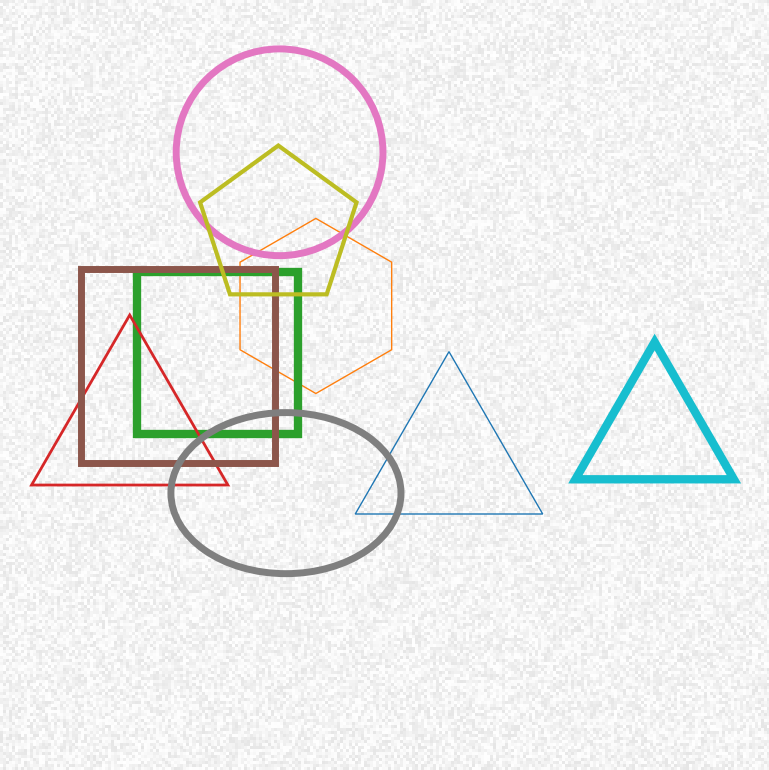[{"shape": "triangle", "thickness": 0.5, "radius": 0.7, "center": [0.583, 0.403]}, {"shape": "hexagon", "thickness": 0.5, "radius": 0.57, "center": [0.41, 0.603]}, {"shape": "square", "thickness": 3, "radius": 0.52, "center": [0.282, 0.541]}, {"shape": "triangle", "thickness": 1, "radius": 0.74, "center": [0.168, 0.444]}, {"shape": "square", "thickness": 2.5, "radius": 0.63, "center": [0.231, 0.525]}, {"shape": "circle", "thickness": 2.5, "radius": 0.67, "center": [0.363, 0.802]}, {"shape": "oval", "thickness": 2.5, "radius": 0.75, "center": [0.371, 0.36]}, {"shape": "pentagon", "thickness": 1.5, "radius": 0.53, "center": [0.361, 0.704]}, {"shape": "triangle", "thickness": 3, "radius": 0.59, "center": [0.85, 0.437]}]